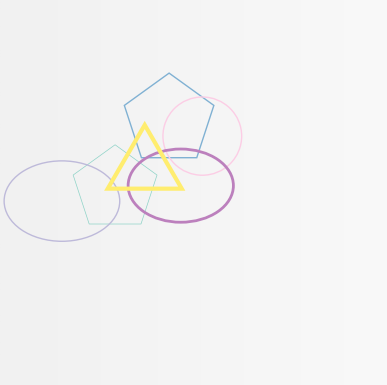[{"shape": "pentagon", "thickness": 0.5, "radius": 0.57, "center": [0.297, 0.51]}, {"shape": "oval", "thickness": 1, "radius": 0.75, "center": [0.16, 0.478]}, {"shape": "pentagon", "thickness": 1, "radius": 0.61, "center": [0.436, 0.689]}, {"shape": "circle", "thickness": 1, "radius": 0.51, "center": [0.522, 0.646]}, {"shape": "oval", "thickness": 2, "radius": 0.68, "center": [0.466, 0.518]}, {"shape": "triangle", "thickness": 3, "radius": 0.55, "center": [0.373, 0.565]}]